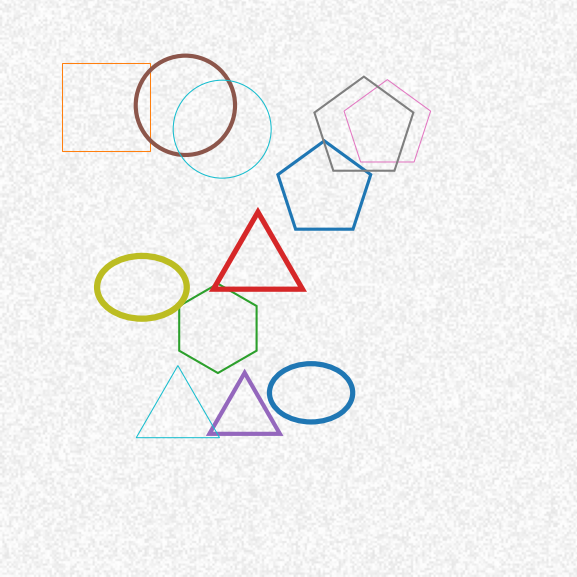[{"shape": "oval", "thickness": 2.5, "radius": 0.36, "center": [0.539, 0.319]}, {"shape": "pentagon", "thickness": 1.5, "radius": 0.42, "center": [0.562, 0.671]}, {"shape": "square", "thickness": 0.5, "radius": 0.38, "center": [0.183, 0.814]}, {"shape": "hexagon", "thickness": 1, "radius": 0.39, "center": [0.377, 0.431]}, {"shape": "triangle", "thickness": 2.5, "radius": 0.45, "center": [0.447, 0.543]}, {"shape": "triangle", "thickness": 2, "radius": 0.35, "center": [0.424, 0.283]}, {"shape": "circle", "thickness": 2, "radius": 0.43, "center": [0.321, 0.817]}, {"shape": "pentagon", "thickness": 0.5, "radius": 0.39, "center": [0.671, 0.782]}, {"shape": "pentagon", "thickness": 1, "radius": 0.45, "center": [0.63, 0.776]}, {"shape": "oval", "thickness": 3, "radius": 0.39, "center": [0.246, 0.502]}, {"shape": "circle", "thickness": 0.5, "radius": 0.42, "center": [0.385, 0.775]}, {"shape": "triangle", "thickness": 0.5, "radius": 0.42, "center": [0.308, 0.283]}]